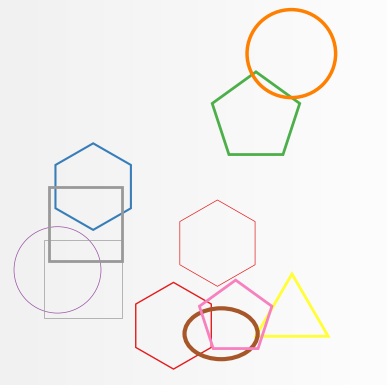[{"shape": "hexagon", "thickness": 0.5, "radius": 0.56, "center": [0.561, 0.368]}, {"shape": "hexagon", "thickness": 1, "radius": 0.56, "center": [0.448, 0.154]}, {"shape": "hexagon", "thickness": 1.5, "radius": 0.56, "center": [0.24, 0.515]}, {"shape": "pentagon", "thickness": 2, "radius": 0.59, "center": [0.661, 0.695]}, {"shape": "circle", "thickness": 0.5, "radius": 0.56, "center": [0.148, 0.299]}, {"shape": "circle", "thickness": 2.5, "radius": 0.57, "center": [0.752, 0.861]}, {"shape": "triangle", "thickness": 2, "radius": 0.54, "center": [0.753, 0.181]}, {"shape": "oval", "thickness": 3, "radius": 0.47, "center": [0.571, 0.133]}, {"shape": "pentagon", "thickness": 2, "radius": 0.49, "center": [0.608, 0.174]}, {"shape": "square", "thickness": 0.5, "radius": 0.51, "center": [0.215, 0.276]}, {"shape": "square", "thickness": 2, "radius": 0.48, "center": [0.22, 0.418]}]